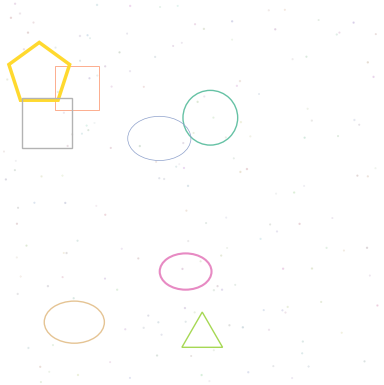[{"shape": "circle", "thickness": 1, "radius": 0.36, "center": [0.546, 0.694]}, {"shape": "square", "thickness": 0.5, "radius": 0.29, "center": [0.2, 0.772]}, {"shape": "oval", "thickness": 0.5, "radius": 0.41, "center": [0.414, 0.64]}, {"shape": "oval", "thickness": 1.5, "radius": 0.34, "center": [0.482, 0.295]}, {"shape": "triangle", "thickness": 1, "radius": 0.3, "center": [0.525, 0.128]}, {"shape": "pentagon", "thickness": 2.5, "radius": 0.41, "center": [0.102, 0.807]}, {"shape": "oval", "thickness": 1, "radius": 0.39, "center": [0.193, 0.163]}, {"shape": "square", "thickness": 1, "radius": 0.33, "center": [0.122, 0.681]}]